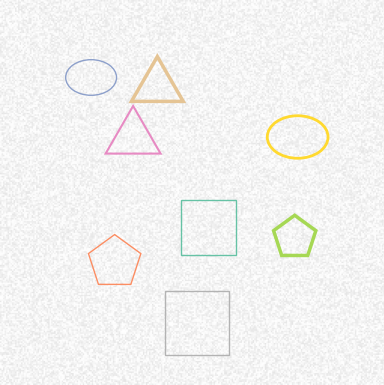[{"shape": "square", "thickness": 1, "radius": 0.36, "center": [0.541, 0.409]}, {"shape": "pentagon", "thickness": 1, "radius": 0.36, "center": [0.298, 0.319]}, {"shape": "oval", "thickness": 1, "radius": 0.33, "center": [0.237, 0.799]}, {"shape": "triangle", "thickness": 1.5, "radius": 0.41, "center": [0.346, 0.642]}, {"shape": "pentagon", "thickness": 2.5, "radius": 0.29, "center": [0.765, 0.383]}, {"shape": "oval", "thickness": 2, "radius": 0.39, "center": [0.773, 0.644]}, {"shape": "triangle", "thickness": 2.5, "radius": 0.39, "center": [0.409, 0.775]}, {"shape": "square", "thickness": 1, "radius": 0.42, "center": [0.511, 0.162]}]